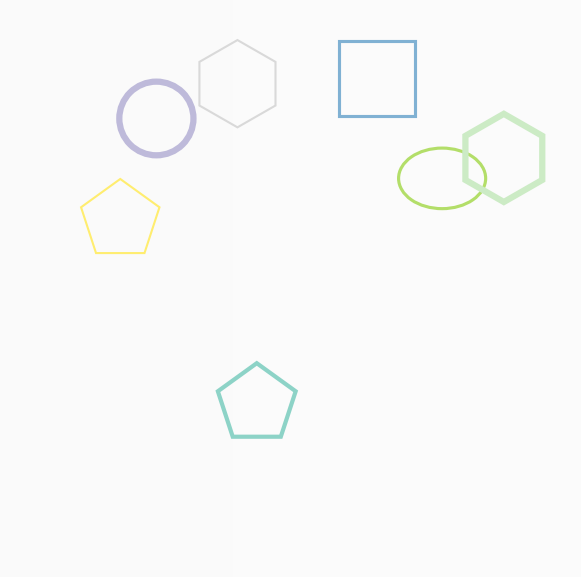[{"shape": "pentagon", "thickness": 2, "radius": 0.35, "center": [0.442, 0.3]}, {"shape": "circle", "thickness": 3, "radius": 0.32, "center": [0.269, 0.794]}, {"shape": "square", "thickness": 1.5, "radius": 0.32, "center": [0.649, 0.863]}, {"shape": "oval", "thickness": 1.5, "radius": 0.37, "center": [0.761, 0.69]}, {"shape": "hexagon", "thickness": 1, "radius": 0.38, "center": [0.409, 0.854]}, {"shape": "hexagon", "thickness": 3, "radius": 0.38, "center": [0.867, 0.726]}, {"shape": "pentagon", "thickness": 1, "radius": 0.35, "center": [0.207, 0.618]}]